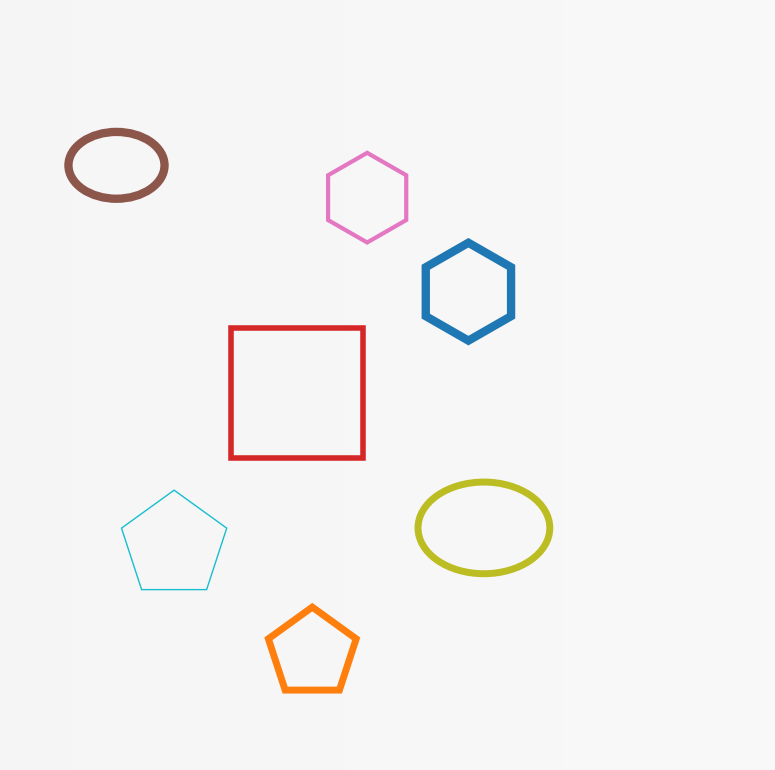[{"shape": "hexagon", "thickness": 3, "radius": 0.32, "center": [0.604, 0.621]}, {"shape": "pentagon", "thickness": 2.5, "radius": 0.3, "center": [0.403, 0.152]}, {"shape": "square", "thickness": 2, "radius": 0.42, "center": [0.383, 0.49]}, {"shape": "oval", "thickness": 3, "radius": 0.31, "center": [0.15, 0.785]}, {"shape": "hexagon", "thickness": 1.5, "radius": 0.29, "center": [0.474, 0.743]}, {"shape": "oval", "thickness": 2.5, "radius": 0.43, "center": [0.624, 0.314]}, {"shape": "pentagon", "thickness": 0.5, "radius": 0.36, "center": [0.225, 0.292]}]